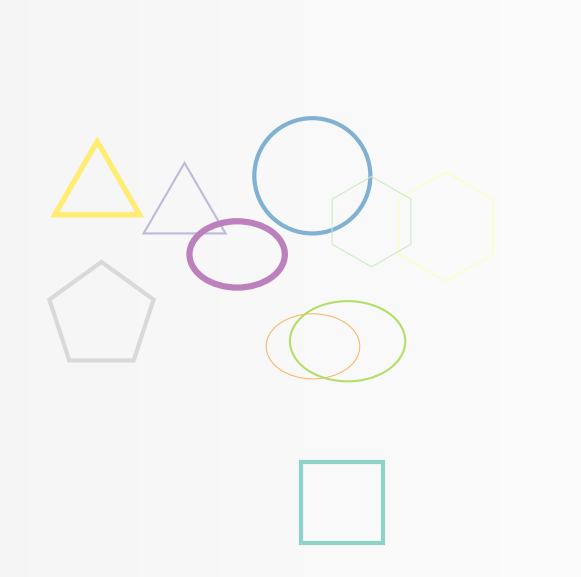[{"shape": "square", "thickness": 2, "radius": 0.35, "center": [0.588, 0.13]}, {"shape": "hexagon", "thickness": 0.5, "radius": 0.47, "center": [0.767, 0.607]}, {"shape": "triangle", "thickness": 1, "radius": 0.41, "center": [0.317, 0.636]}, {"shape": "circle", "thickness": 2, "radius": 0.5, "center": [0.537, 0.695]}, {"shape": "oval", "thickness": 0.5, "radius": 0.4, "center": [0.538, 0.399]}, {"shape": "oval", "thickness": 1, "radius": 0.5, "center": [0.598, 0.408]}, {"shape": "pentagon", "thickness": 2, "radius": 0.47, "center": [0.175, 0.451]}, {"shape": "oval", "thickness": 3, "radius": 0.41, "center": [0.408, 0.559]}, {"shape": "hexagon", "thickness": 0.5, "radius": 0.39, "center": [0.639, 0.615]}, {"shape": "triangle", "thickness": 2.5, "radius": 0.42, "center": [0.167, 0.669]}]